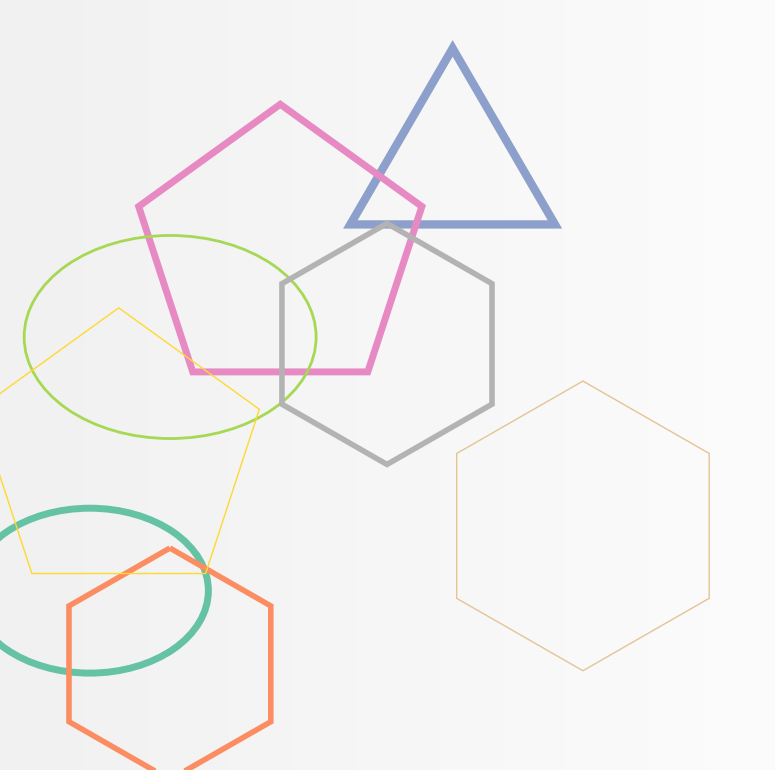[{"shape": "oval", "thickness": 2.5, "radius": 0.76, "center": [0.116, 0.233]}, {"shape": "hexagon", "thickness": 2, "radius": 0.75, "center": [0.219, 0.138]}, {"shape": "triangle", "thickness": 3, "radius": 0.76, "center": [0.584, 0.785]}, {"shape": "pentagon", "thickness": 2.5, "radius": 0.96, "center": [0.362, 0.672]}, {"shape": "oval", "thickness": 1, "radius": 0.94, "center": [0.22, 0.562]}, {"shape": "pentagon", "thickness": 0.5, "radius": 0.95, "center": [0.153, 0.409]}, {"shape": "hexagon", "thickness": 0.5, "radius": 0.94, "center": [0.752, 0.317]}, {"shape": "hexagon", "thickness": 2, "radius": 0.78, "center": [0.499, 0.553]}]